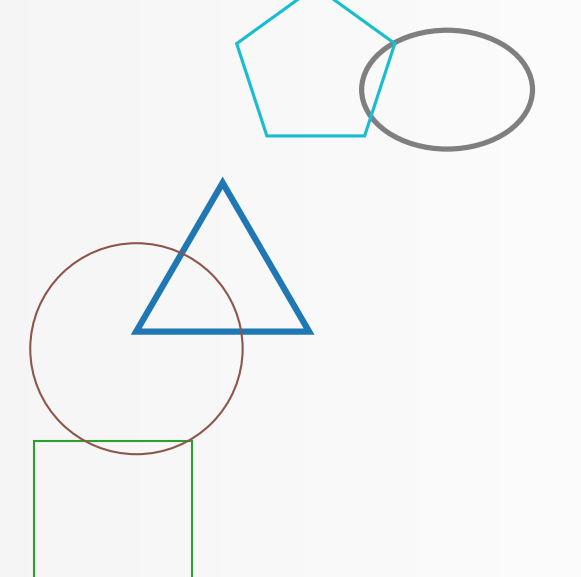[{"shape": "triangle", "thickness": 3, "radius": 0.86, "center": [0.383, 0.511]}, {"shape": "square", "thickness": 1, "radius": 0.68, "center": [0.194, 0.1]}, {"shape": "circle", "thickness": 1, "radius": 0.91, "center": [0.235, 0.395]}, {"shape": "oval", "thickness": 2.5, "radius": 0.73, "center": [0.769, 0.844]}, {"shape": "pentagon", "thickness": 1.5, "radius": 0.72, "center": [0.543, 0.879]}]